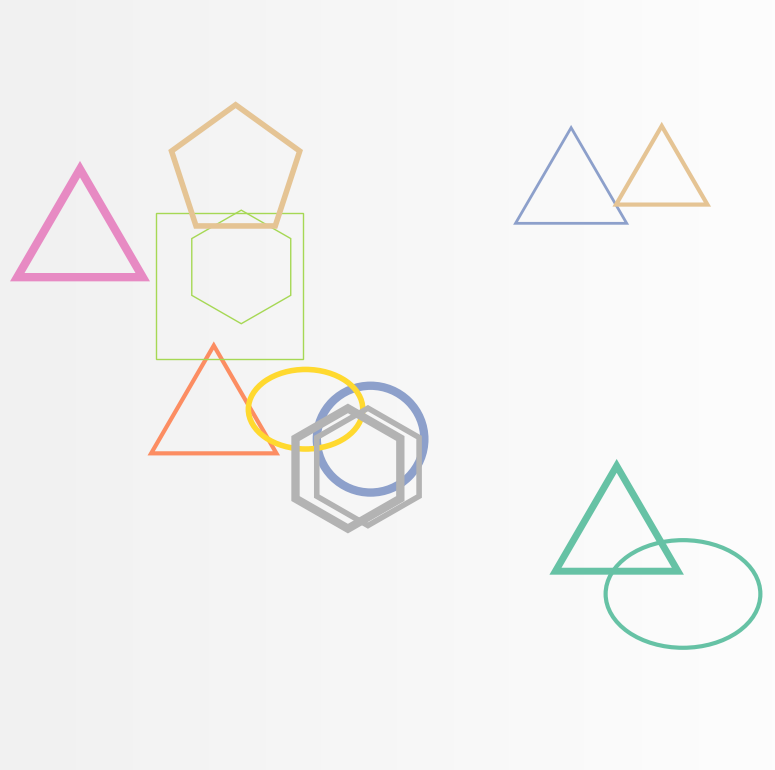[{"shape": "triangle", "thickness": 2.5, "radius": 0.46, "center": [0.796, 0.304]}, {"shape": "oval", "thickness": 1.5, "radius": 0.5, "center": [0.881, 0.229]}, {"shape": "triangle", "thickness": 1.5, "radius": 0.47, "center": [0.276, 0.458]}, {"shape": "circle", "thickness": 3, "radius": 0.35, "center": [0.478, 0.43]}, {"shape": "triangle", "thickness": 1, "radius": 0.41, "center": [0.737, 0.751]}, {"shape": "triangle", "thickness": 3, "radius": 0.47, "center": [0.103, 0.687]}, {"shape": "square", "thickness": 0.5, "radius": 0.47, "center": [0.297, 0.629]}, {"shape": "hexagon", "thickness": 0.5, "radius": 0.37, "center": [0.311, 0.653]}, {"shape": "oval", "thickness": 2, "radius": 0.37, "center": [0.394, 0.469]}, {"shape": "triangle", "thickness": 1.5, "radius": 0.34, "center": [0.854, 0.768]}, {"shape": "pentagon", "thickness": 2, "radius": 0.43, "center": [0.304, 0.777]}, {"shape": "hexagon", "thickness": 3, "radius": 0.39, "center": [0.449, 0.392]}, {"shape": "hexagon", "thickness": 2, "radius": 0.38, "center": [0.475, 0.394]}]